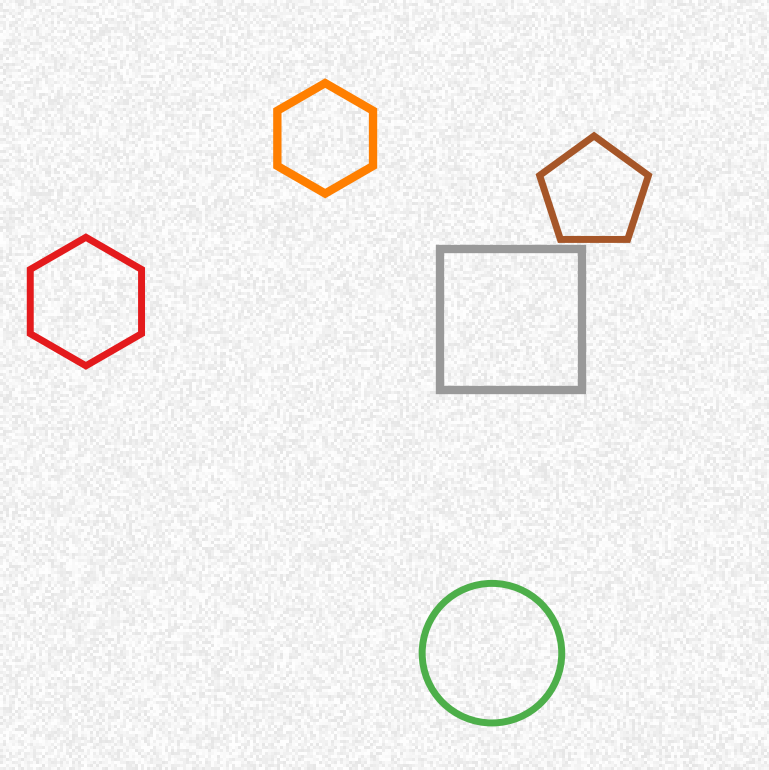[{"shape": "hexagon", "thickness": 2.5, "radius": 0.42, "center": [0.112, 0.608]}, {"shape": "circle", "thickness": 2.5, "radius": 0.45, "center": [0.639, 0.152]}, {"shape": "hexagon", "thickness": 3, "radius": 0.36, "center": [0.422, 0.82]}, {"shape": "pentagon", "thickness": 2.5, "radius": 0.37, "center": [0.772, 0.749]}, {"shape": "square", "thickness": 3, "radius": 0.46, "center": [0.664, 0.585]}]